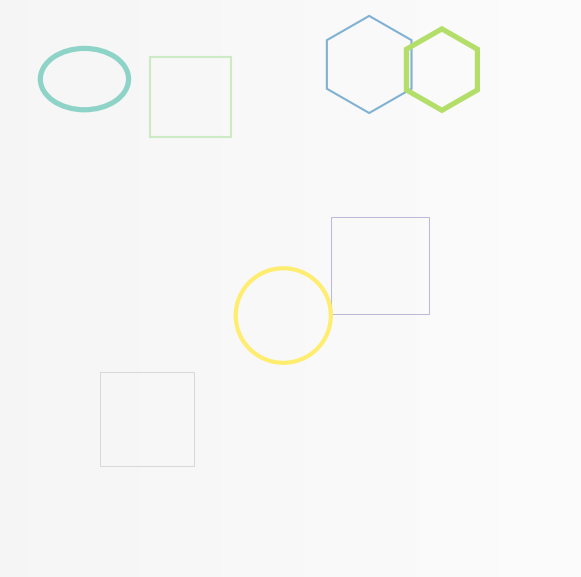[{"shape": "oval", "thickness": 2.5, "radius": 0.38, "center": [0.145, 0.862]}, {"shape": "square", "thickness": 0.5, "radius": 0.42, "center": [0.654, 0.54]}, {"shape": "hexagon", "thickness": 1, "radius": 0.42, "center": [0.635, 0.888]}, {"shape": "hexagon", "thickness": 2.5, "radius": 0.35, "center": [0.76, 0.879]}, {"shape": "square", "thickness": 0.5, "radius": 0.4, "center": [0.252, 0.273]}, {"shape": "square", "thickness": 1, "radius": 0.35, "center": [0.328, 0.832]}, {"shape": "circle", "thickness": 2, "radius": 0.41, "center": [0.487, 0.453]}]